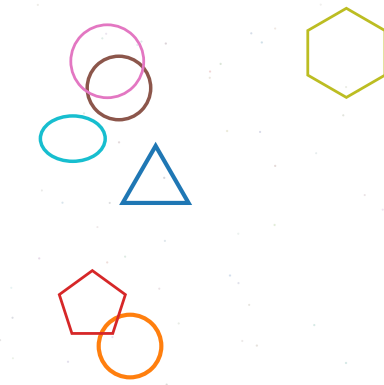[{"shape": "triangle", "thickness": 3, "radius": 0.49, "center": [0.404, 0.522]}, {"shape": "circle", "thickness": 3, "radius": 0.41, "center": [0.338, 0.101]}, {"shape": "pentagon", "thickness": 2, "radius": 0.45, "center": [0.24, 0.207]}, {"shape": "circle", "thickness": 2.5, "radius": 0.41, "center": [0.309, 0.771]}, {"shape": "circle", "thickness": 2, "radius": 0.47, "center": [0.279, 0.841]}, {"shape": "hexagon", "thickness": 2, "radius": 0.58, "center": [0.9, 0.863]}, {"shape": "oval", "thickness": 2.5, "radius": 0.42, "center": [0.189, 0.64]}]